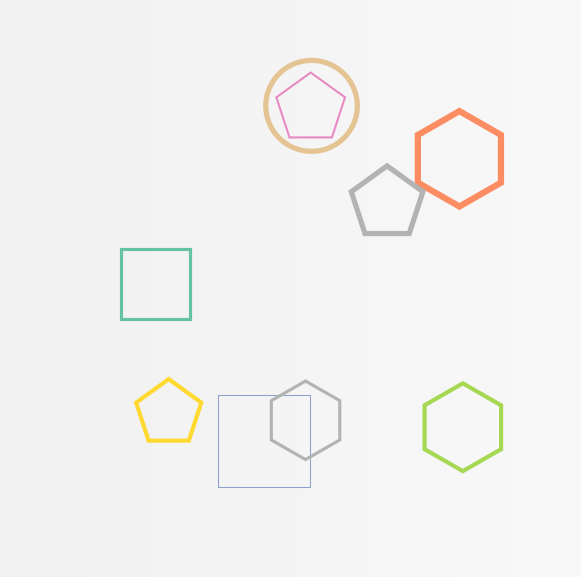[{"shape": "square", "thickness": 1.5, "radius": 0.3, "center": [0.268, 0.507]}, {"shape": "hexagon", "thickness": 3, "radius": 0.41, "center": [0.79, 0.724]}, {"shape": "square", "thickness": 0.5, "radius": 0.4, "center": [0.454, 0.235]}, {"shape": "pentagon", "thickness": 1, "radius": 0.31, "center": [0.535, 0.811]}, {"shape": "hexagon", "thickness": 2, "radius": 0.38, "center": [0.796, 0.259]}, {"shape": "pentagon", "thickness": 2, "radius": 0.29, "center": [0.29, 0.284]}, {"shape": "circle", "thickness": 2.5, "radius": 0.39, "center": [0.536, 0.816]}, {"shape": "hexagon", "thickness": 1.5, "radius": 0.34, "center": [0.526, 0.271]}, {"shape": "pentagon", "thickness": 2.5, "radius": 0.32, "center": [0.666, 0.647]}]